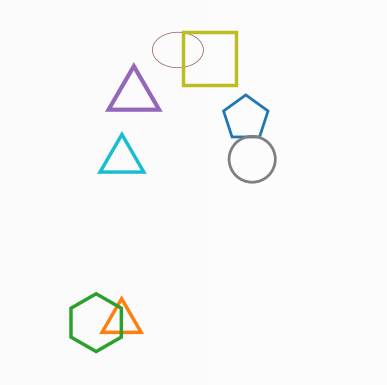[{"shape": "pentagon", "thickness": 2, "radius": 0.3, "center": [0.634, 0.693]}, {"shape": "triangle", "thickness": 2.5, "radius": 0.29, "center": [0.314, 0.166]}, {"shape": "hexagon", "thickness": 2.5, "radius": 0.38, "center": [0.248, 0.162]}, {"shape": "triangle", "thickness": 3, "radius": 0.38, "center": [0.345, 0.753]}, {"shape": "oval", "thickness": 0.5, "radius": 0.33, "center": [0.459, 0.87]}, {"shape": "circle", "thickness": 2, "radius": 0.3, "center": [0.651, 0.586]}, {"shape": "square", "thickness": 2.5, "radius": 0.34, "center": [0.54, 0.848]}, {"shape": "triangle", "thickness": 2.5, "radius": 0.33, "center": [0.315, 0.586]}]